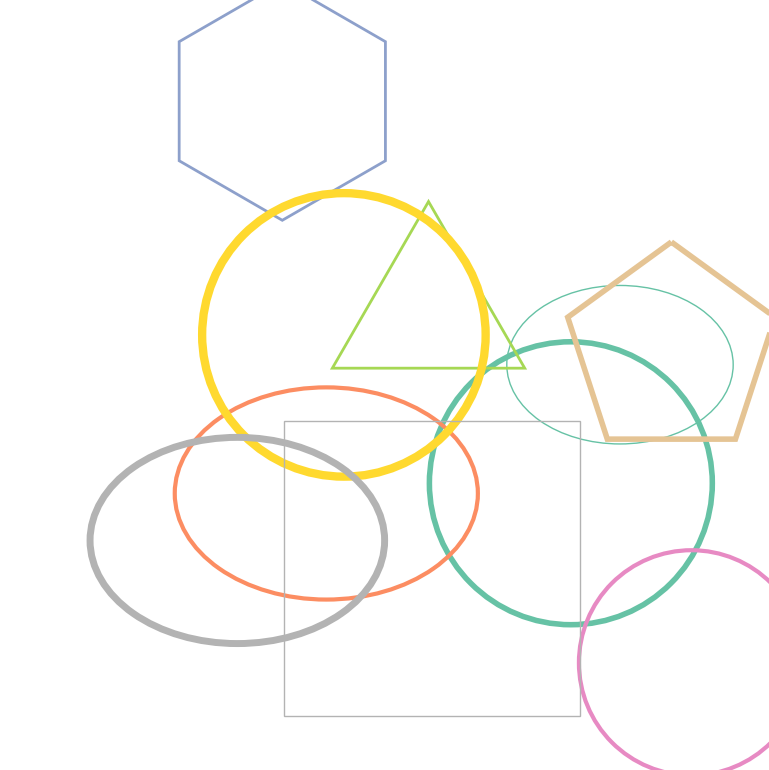[{"shape": "circle", "thickness": 2, "radius": 0.92, "center": [0.741, 0.372]}, {"shape": "oval", "thickness": 0.5, "radius": 0.74, "center": [0.805, 0.526]}, {"shape": "oval", "thickness": 1.5, "radius": 0.98, "center": [0.424, 0.359]}, {"shape": "hexagon", "thickness": 1, "radius": 0.77, "center": [0.367, 0.869]}, {"shape": "circle", "thickness": 1.5, "radius": 0.73, "center": [0.898, 0.139]}, {"shape": "triangle", "thickness": 1, "radius": 0.72, "center": [0.557, 0.594]}, {"shape": "circle", "thickness": 3, "radius": 0.92, "center": [0.447, 0.565]}, {"shape": "pentagon", "thickness": 2, "radius": 0.71, "center": [0.872, 0.544]}, {"shape": "square", "thickness": 0.5, "radius": 0.96, "center": [0.561, 0.262]}, {"shape": "oval", "thickness": 2.5, "radius": 0.96, "center": [0.308, 0.298]}]